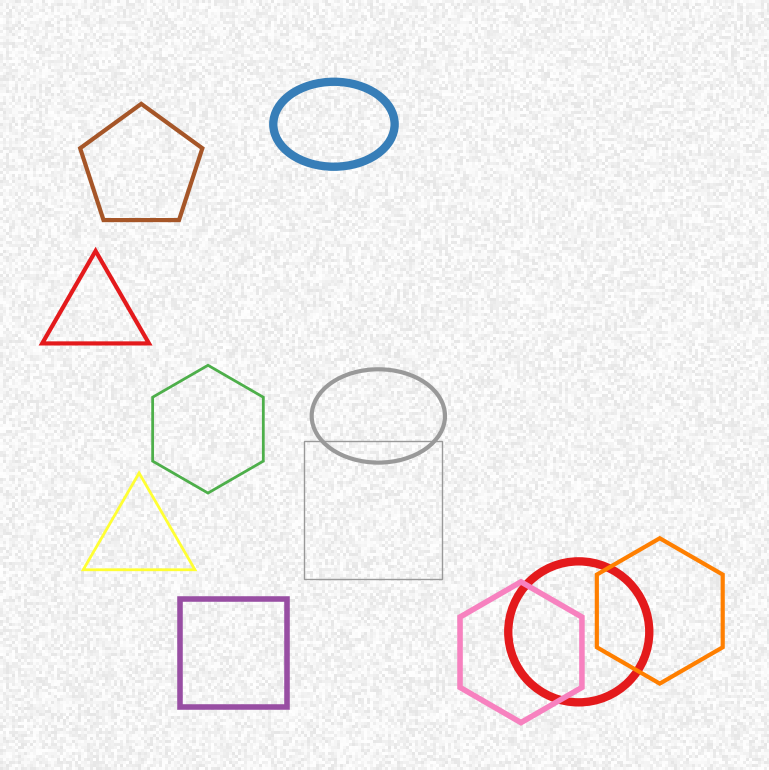[{"shape": "circle", "thickness": 3, "radius": 0.46, "center": [0.752, 0.179]}, {"shape": "triangle", "thickness": 1.5, "radius": 0.4, "center": [0.124, 0.594]}, {"shape": "oval", "thickness": 3, "radius": 0.39, "center": [0.434, 0.839]}, {"shape": "hexagon", "thickness": 1, "radius": 0.41, "center": [0.27, 0.443]}, {"shape": "square", "thickness": 2, "radius": 0.35, "center": [0.303, 0.152]}, {"shape": "hexagon", "thickness": 1.5, "radius": 0.47, "center": [0.857, 0.207]}, {"shape": "triangle", "thickness": 1, "radius": 0.42, "center": [0.181, 0.302]}, {"shape": "pentagon", "thickness": 1.5, "radius": 0.42, "center": [0.183, 0.782]}, {"shape": "hexagon", "thickness": 2, "radius": 0.46, "center": [0.677, 0.153]}, {"shape": "square", "thickness": 0.5, "radius": 0.45, "center": [0.485, 0.338]}, {"shape": "oval", "thickness": 1.5, "radius": 0.43, "center": [0.491, 0.46]}]